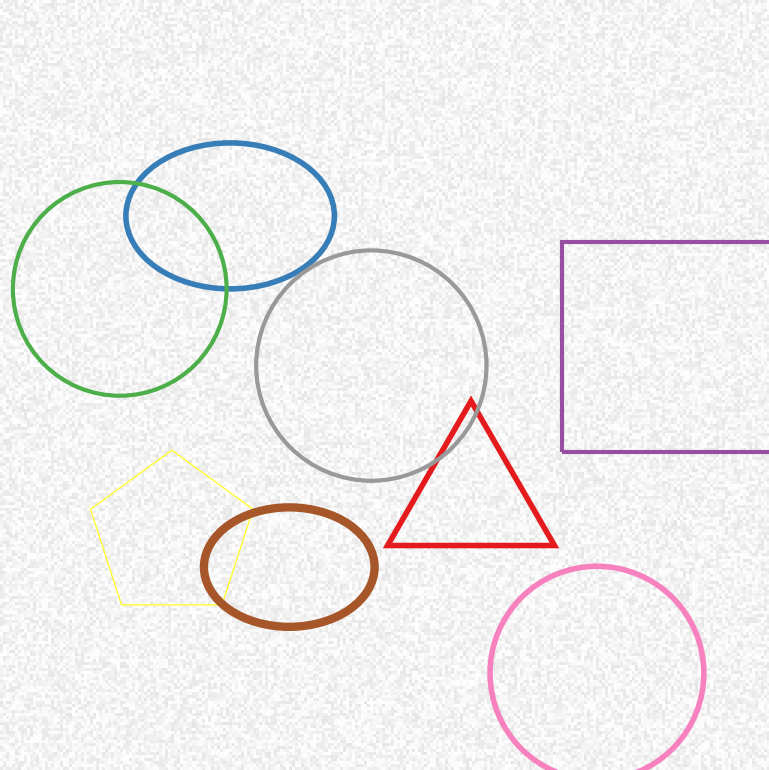[{"shape": "triangle", "thickness": 2, "radius": 0.63, "center": [0.612, 0.354]}, {"shape": "oval", "thickness": 2, "radius": 0.68, "center": [0.299, 0.72]}, {"shape": "circle", "thickness": 1.5, "radius": 0.69, "center": [0.155, 0.625]}, {"shape": "square", "thickness": 1.5, "radius": 0.68, "center": [0.867, 0.55]}, {"shape": "pentagon", "thickness": 0.5, "radius": 0.55, "center": [0.223, 0.304]}, {"shape": "oval", "thickness": 3, "radius": 0.55, "center": [0.376, 0.264]}, {"shape": "circle", "thickness": 2, "radius": 0.69, "center": [0.775, 0.126]}, {"shape": "circle", "thickness": 1.5, "radius": 0.75, "center": [0.482, 0.525]}]